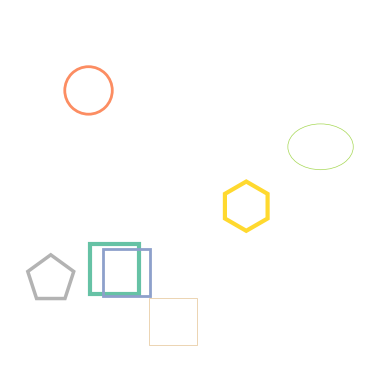[{"shape": "square", "thickness": 3, "radius": 0.32, "center": [0.297, 0.302]}, {"shape": "circle", "thickness": 2, "radius": 0.31, "center": [0.23, 0.765]}, {"shape": "square", "thickness": 2, "radius": 0.31, "center": [0.329, 0.293]}, {"shape": "oval", "thickness": 0.5, "radius": 0.42, "center": [0.833, 0.619]}, {"shape": "hexagon", "thickness": 3, "radius": 0.32, "center": [0.64, 0.464]}, {"shape": "square", "thickness": 0.5, "radius": 0.31, "center": [0.449, 0.166]}, {"shape": "pentagon", "thickness": 2.5, "radius": 0.31, "center": [0.132, 0.275]}]